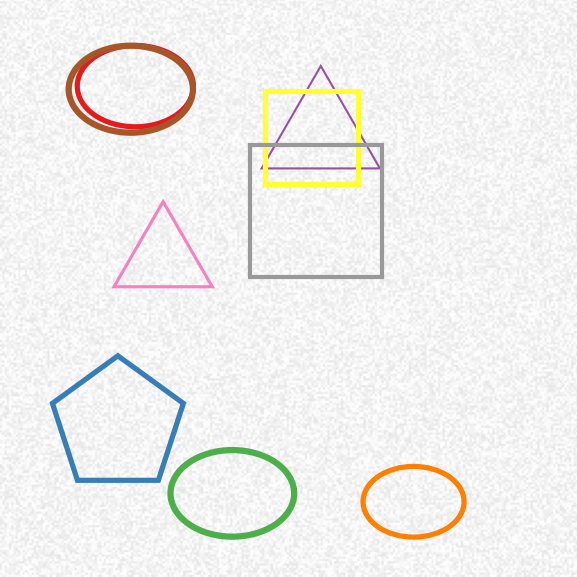[{"shape": "oval", "thickness": 2.5, "radius": 0.5, "center": [0.234, 0.85]}, {"shape": "pentagon", "thickness": 2.5, "radius": 0.6, "center": [0.204, 0.264]}, {"shape": "oval", "thickness": 3, "radius": 0.54, "center": [0.402, 0.145]}, {"shape": "triangle", "thickness": 1, "radius": 0.59, "center": [0.555, 0.767]}, {"shape": "oval", "thickness": 2.5, "radius": 0.44, "center": [0.716, 0.13]}, {"shape": "square", "thickness": 2.5, "radius": 0.4, "center": [0.54, 0.761]}, {"shape": "oval", "thickness": 3, "radius": 0.54, "center": [0.227, 0.845]}, {"shape": "triangle", "thickness": 1.5, "radius": 0.49, "center": [0.282, 0.552]}, {"shape": "square", "thickness": 2, "radius": 0.57, "center": [0.547, 0.633]}]